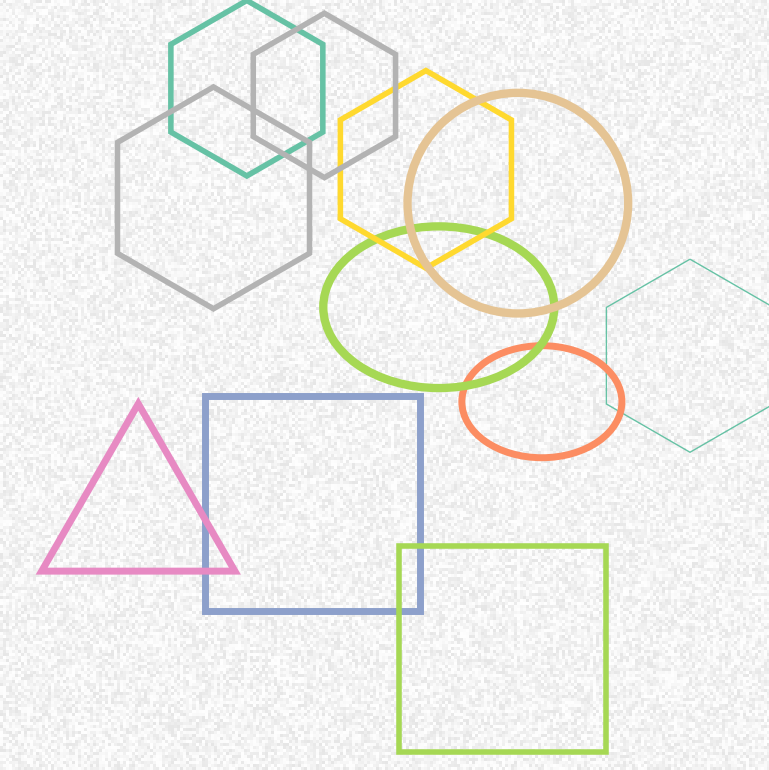[{"shape": "hexagon", "thickness": 2, "radius": 0.57, "center": [0.321, 0.885]}, {"shape": "hexagon", "thickness": 0.5, "radius": 0.63, "center": [0.896, 0.538]}, {"shape": "oval", "thickness": 2.5, "radius": 0.52, "center": [0.704, 0.478]}, {"shape": "square", "thickness": 2.5, "radius": 0.7, "center": [0.406, 0.346]}, {"shape": "triangle", "thickness": 2.5, "radius": 0.72, "center": [0.18, 0.331]}, {"shape": "square", "thickness": 2, "radius": 0.67, "center": [0.653, 0.157]}, {"shape": "oval", "thickness": 3, "radius": 0.75, "center": [0.57, 0.601]}, {"shape": "hexagon", "thickness": 2, "radius": 0.64, "center": [0.553, 0.78]}, {"shape": "circle", "thickness": 3, "radius": 0.72, "center": [0.673, 0.736]}, {"shape": "hexagon", "thickness": 2, "radius": 0.72, "center": [0.277, 0.743]}, {"shape": "hexagon", "thickness": 2, "radius": 0.53, "center": [0.421, 0.876]}]